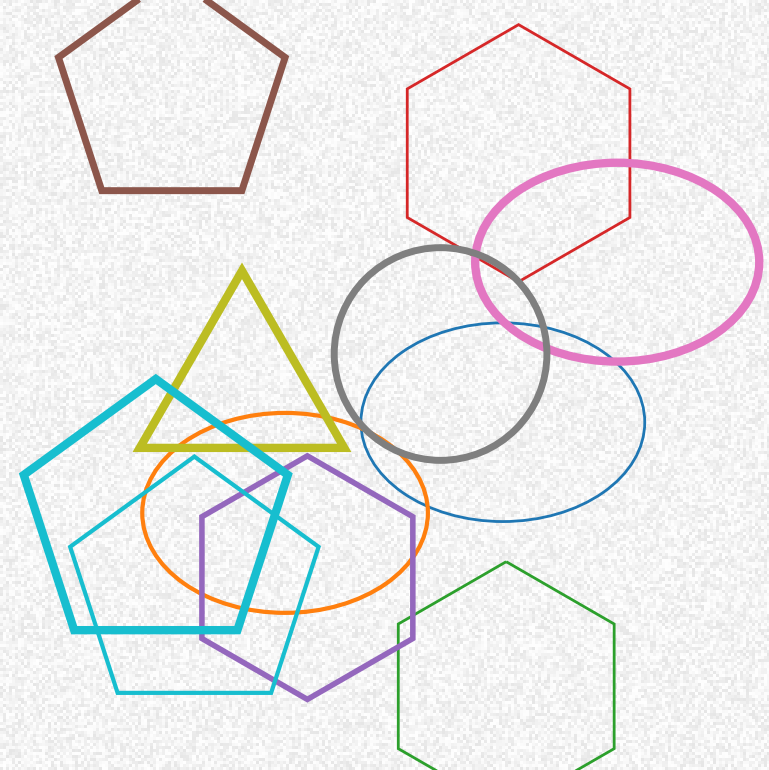[{"shape": "oval", "thickness": 1, "radius": 0.92, "center": [0.653, 0.452]}, {"shape": "oval", "thickness": 1.5, "radius": 0.93, "center": [0.37, 0.334]}, {"shape": "hexagon", "thickness": 1, "radius": 0.81, "center": [0.657, 0.109]}, {"shape": "hexagon", "thickness": 1, "radius": 0.83, "center": [0.673, 0.801]}, {"shape": "hexagon", "thickness": 2, "radius": 0.79, "center": [0.399, 0.25]}, {"shape": "pentagon", "thickness": 2.5, "radius": 0.77, "center": [0.223, 0.878]}, {"shape": "oval", "thickness": 3, "radius": 0.92, "center": [0.802, 0.66]}, {"shape": "circle", "thickness": 2.5, "radius": 0.69, "center": [0.572, 0.54]}, {"shape": "triangle", "thickness": 3, "radius": 0.77, "center": [0.314, 0.495]}, {"shape": "pentagon", "thickness": 1.5, "radius": 0.85, "center": [0.252, 0.237]}, {"shape": "pentagon", "thickness": 3, "radius": 0.9, "center": [0.202, 0.327]}]